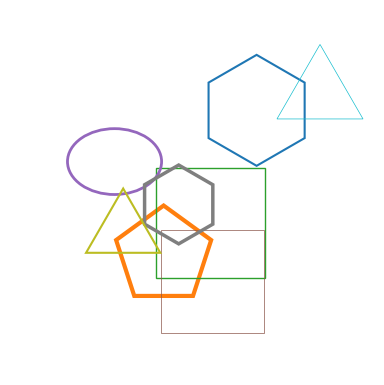[{"shape": "hexagon", "thickness": 1.5, "radius": 0.72, "center": [0.667, 0.713]}, {"shape": "pentagon", "thickness": 3, "radius": 0.65, "center": [0.425, 0.336]}, {"shape": "square", "thickness": 1, "radius": 0.71, "center": [0.546, 0.421]}, {"shape": "oval", "thickness": 2, "radius": 0.61, "center": [0.297, 0.58]}, {"shape": "square", "thickness": 0.5, "radius": 0.67, "center": [0.552, 0.27]}, {"shape": "hexagon", "thickness": 2.5, "radius": 0.51, "center": [0.464, 0.469]}, {"shape": "triangle", "thickness": 1.5, "radius": 0.56, "center": [0.32, 0.399]}, {"shape": "triangle", "thickness": 0.5, "radius": 0.65, "center": [0.831, 0.756]}]